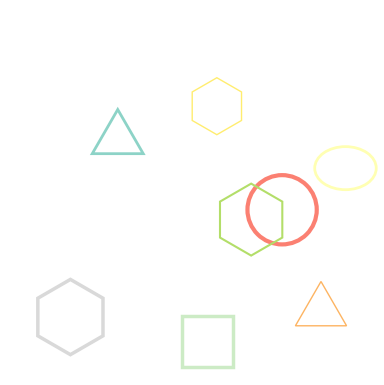[{"shape": "triangle", "thickness": 2, "radius": 0.38, "center": [0.306, 0.639]}, {"shape": "oval", "thickness": 2, "radius": 0.4, "center": [0.897, 0.563]}, {"shape": "circle", "thickness": 3, "radius": 0.45, "center": [0.733, 0.455]}, {"shape": "triangle", "thickness": 1, "radius": 0.38, "center": [0.834, 0.192]}, {"shape": "hexagon", "thickness": 1.5, "radius": 0.47, "center": [0.652, 0.43]}, {"shape": "hexagon", "thickness": 2.5, "radius": 0.49, "center": [0.183, 0.177]}, {"shape": "square", "thickness": 2.5, "radius": 0.34, "center": [0.539, 0.113]}, {"shape": "hexagon", "thickness": 1, "radius": 0.37, "center": [0.563, 0.724]}]